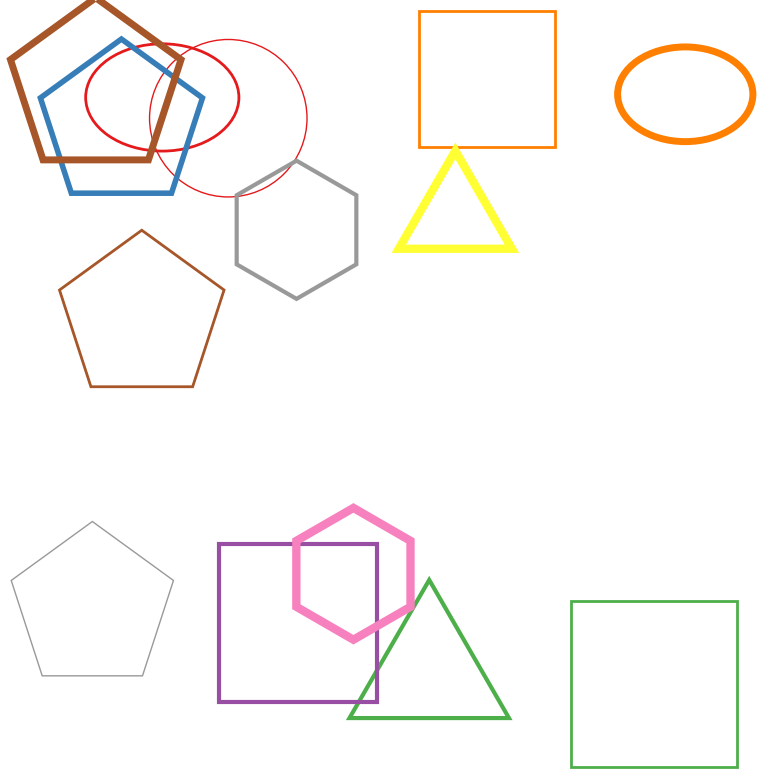[{"shape": "oval", "thickness": 1, "radius": 0.5, "center": [0.211, 0.873]}, {"shape": "circle", "thickness": 0.5, "radius": 0.51, "center": [0.296, 0.846]}, {"shape": "pentagon", "thickness": 2, "radius": 0.55, "center": [0.158, 0.839]}, {"shape": "triangle", "thickness": 1.5, "radius": 0.6, "center": [0.557, 0.127]}, {"shape": "square", "thickness": 1, "radius": 0.54, "center": [0.849, 0.112]}, {"shape": "square", "thickness": 1.5, "radius": 0.52, "center": [0.387, 0.191]}, {"shape": "square", "thickness": 1, "radius": 0.44, "center": [0.632, 0.897]}, {"shape": "oval", "thickness": 2.5, "radius": 0.44, "center": [0.89, 0.878]}, {"shape": "triangle", "thickness": 3, "radius": 0.42, "center": [0.591, 0.719]}, {"shape": "pentagon", "thickness": 1, "radius": 0.56, "center": [0.184, 0.589]}, {"shape": "pentagon", "thickness": 2.5, "radius": 0.58, "center": [0.124, 0.887]}, {"shape": "hexagon", "thickness": 3, "radius": 0.43, "center": [0.459, 0.255]}, {"shape": "pentagon", "thickness": 0.5, "radius": 0.55, "center": [0.12, 0.212]}, {"shape": "hexagon", "thickness": 1.5, "radius": 0.45, "center": [0.385, 0.702]}]